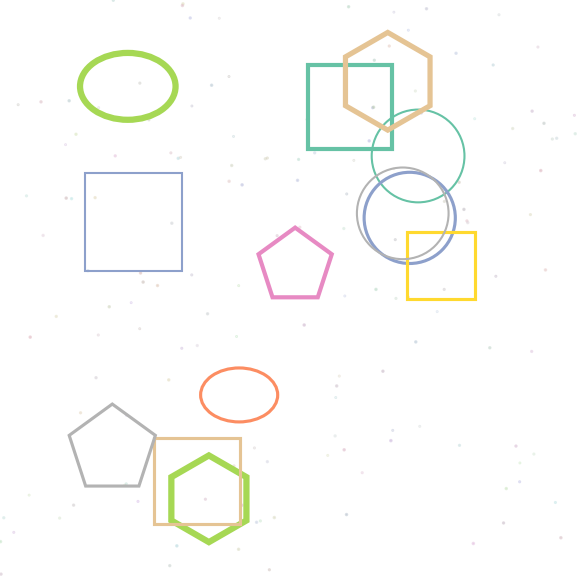[{"shape": "square", "thickness": 2, "radius": 0.36, "center": [0.606, 0.814]}, {"shape": "circle", "thickness": 1, "radius": 0.4, "center": [0.724, 0.729]}, {"shape": "oval", "thickness": 1.5, "radius": 0.33, "center": [0.414, 0.315]}, {"shape": "circle", "thickness": 1.5, "radius": 0.39, "center": [0.709, 0.622]}, {"shape": "square", "thickness": 1, "radius": 0.42, "center": [0.231, 0.614]}, {"shape": "pentagon", "thickness": 2, "radius": 0.33, "center": [0.511, 0.538]}, {"shape": "oval", "thickness": 3, "radius": 0.41, "center": [0.221, 0.85]}, {"shape": "hexagon", "thickness": 3, "radius": 0.38, "center": [0.362, 0.135]}, {"shape": "square", "thickness": 1.5, "radius": 0.29, "center": [0.764, 0.539]}, {"shape": "hexagon", "thickness": 2.5, "radius": 0.42, "center": [0.671, 0.858]}, {"shape": "square", "thickness": 1.5, "radius": 0.37, "center": [0.342, 0.166]}, {"shape": "circle", "thickness": 1, "radius": 0.4, "center": [0.697, 0.63]}, {"shape": "pentagon", "thickness": 1.5, "radius": 0.39, "center": [0.194, 0.221]}]